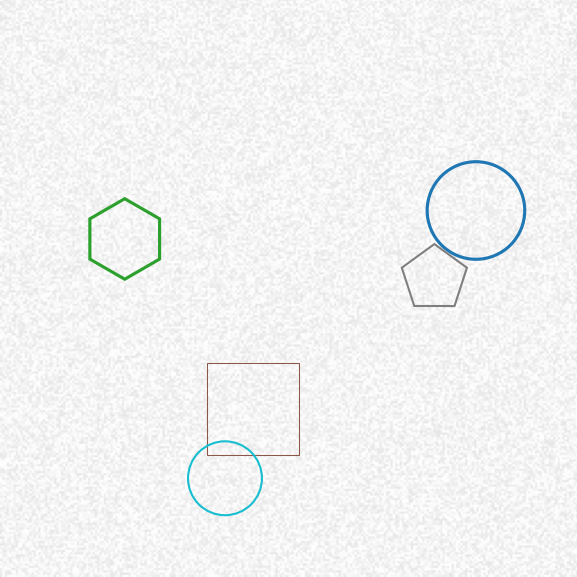[{"shape": "circle", "thickness": 1.5, "radius": 0.42, "center": [0.824, 0.635]}, {"shape": "hexagon", "thickness": 1.5, "radius": 0.35, "center": [0.216, 0.585]}, {"shape": "square", "thickness": 0.5, "radius": 0.4, "center": [0.437, 0.291]}, {"shape": "pentagon", "thickness": 1, "radius": 0.3, "center": [0.752, 0.517]}, {"shape": "circle", "thickness": 1, "radius": 0.32, "center": [0.39, 0.171]}]